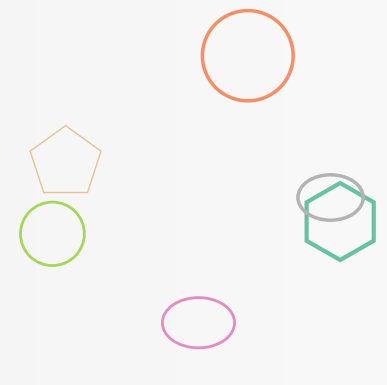[{"shape": "hexagon", "thickness": 3, "radius": 0.5, "center": [0.878, 0.425]}, {"shape": "circle", "thickness": 2.5, "radius": 0.59, "center": [0.639, 0.855]}, {"shape": "oval", "thickness": 2, "radius": 0.47, "center": [0.512, 0.162]}, {"shape": "circle", "thickness": 2, "radius": 0.41, "center": [0.135, 0.393]}, {"shape": "pentagon", "thickness": 1, "radius": 0.48, "center": [0.169, 0.578]}, {"shape": "oval", "thickness": 2.5, "radius": 0.42, "center": [0.853, 0.487]}]